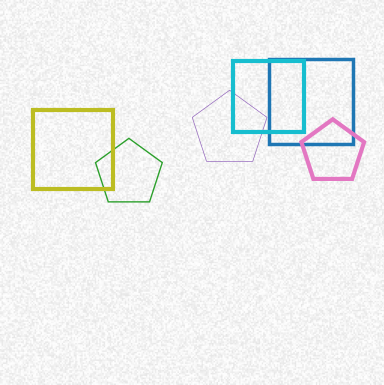[{"shape": "square", "thickness": 2.5, "radius": 0.55, "center": [0.808, 0.736]}, {"shape": "pentagon", "thickness": 1, "radius": 0.46, "center": [0.335, 0.549]}, {"shape": "pentagon", "thickness": 0.5, "radius": 0.51, "center": [0.596, 0.664]}, {"shape": "pentagon", "thickness": 3, "radius": 0.43, "center": [0.864, 0.605]}, {"shape": "square", "thickness": 3, "radius": 0.52, "center": [0.19, 0.612]}, {"shape": "square", "thickness": 3, "radius": 0.46, "center": [0.697, 0.749]}]